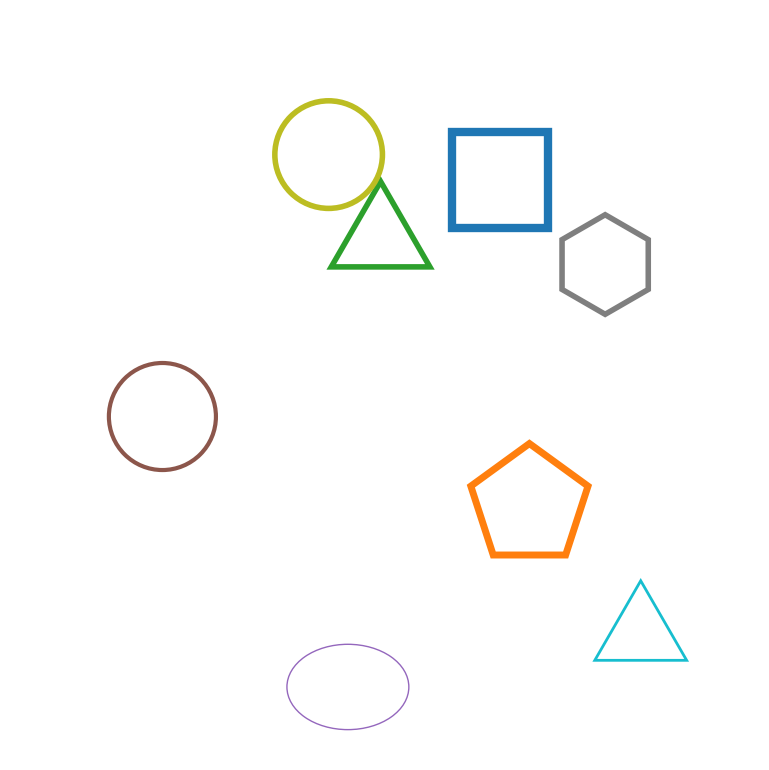[{"shape": "square", "thickness": 3, "radius": 0.31, "center": [0.65, 0.766]}, {"shape": "pentagon", "thickness": 2.5, "radius": 0.4, "center": [0.688, 0.344]}, {"shape": "triangle", "thickness": 2, "radius": 0.37, "center": [0.494, 0.69]}, {"shape": "oval", "thickness": 0.5, "radius": 0.4, "center": [0.452, 0.108]}, {"shape": "circle", "thickness": 1.5, "radius": 0.35, "center": [0.211, 0.459]}, {"shape": "hexagon", "thickness": 2, "radius": 0.32, "center": [0.786, 0.656]}, {"shape": "circle", "thickness": 2, "radius": 0.35, "center": [0.427, 0.799]}, {"shape": "triangle", "thickness": 1, "radius": 0.34, "center": [0.832, 0.177]}]